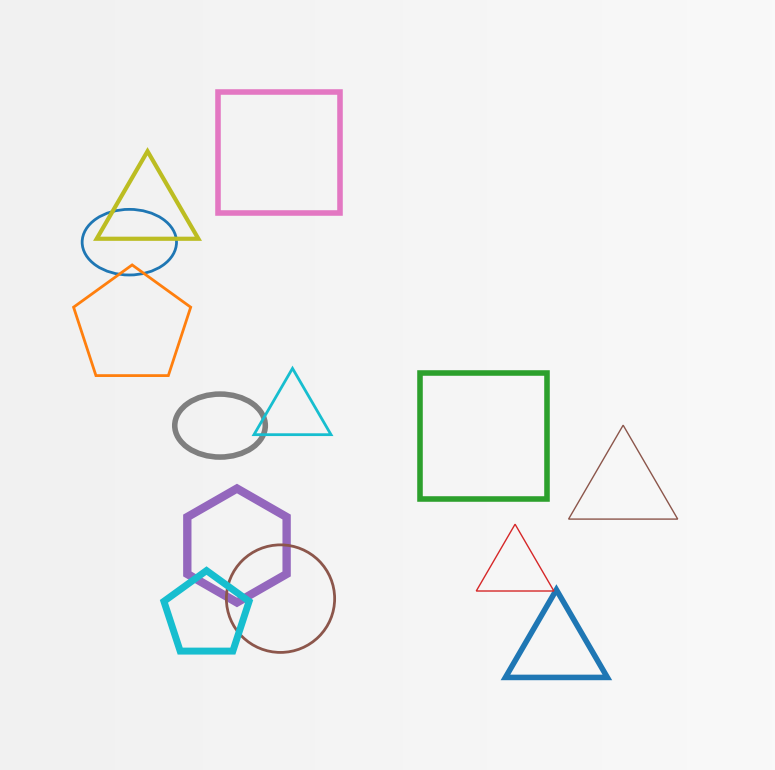[{"shape": "triangle", "thickness": 2, "radius": 0.38, "center": [0.718, 0.158]}, {"shape": "oval", "thickness": 1, "radius": 0.3, "center": [0.167, 0.685]}, {"shape": "pentagon", "thickness": 1, "radius": 0.4, "center": [0.171, 0.576]}, {"shape": "square", "thickness": 2, "radius": 0.41, "center": [0.624, 0.434]}, {"shape": "triangle", "thickness": 0.5, "radius": 0.29, "center": [0.665, 0.261]}, {"shape": "hexagon", "thickness": 3, "radius": 0.37, "center": [0.306, 0.292]}, {"shape": "circle", "thickness": 1, "radius": 0.35, "center": [0.362, 0.223]}, {"shape": "triangle", "thickness": 0.5, "radius": 0.41, "center": [0.804, 0.366]}, {"shape": "square", "thickness": 2, "radius": 0.39, "center": [0.36, 0.801]}, {"shape": "oval", "thickness": 2, "radius": 0.29, "center": [0.284, 0.447]}, {"shape": "triangle", "thickness": 1.5, "radius": 0.38, "center": [0.19, 0.728]}, {"shape": "pentagon", "thickness": 2.5, "radius": 0.29, "center": [0.266, 0.201]}, {"shape": "triangle", "thickness": 1, "radius": 0.29, "center": [0.377, 0.464]}]